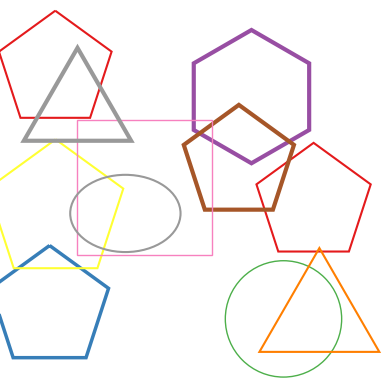[{"shape": "pentagon", "thickness": 1.5, "radius": 0.78, "center": [0.815, 0.473]}, {"shape": "pentagon", "thickness": 1.5, "radius": 0.77, "center": [0.144, 0.818]}, {"shape": "pentagon", "thickness": 2.5, "radius": 0.81, "center": [0.129, 0.201]}, {"shape": "circle", "thickness": 1, "radius": 0.76, "center": [0.736, 0.172]}, {"shape": "hexagon", "thickness": 3, "radius": 0.87, "center": [0.653, 0.749]}, {"shape": "triangle", "thickness": 1.5, "radius": 0.9, "center": [0.83, 0.176]}, {"shape": "pentagon", "thickness": 1.5, "radius": 0.92, "center": [0.144, 0.453]}, {"shape": "pentagon", "thickness": 3, "radius": 0.75, "center": [0.62, 0.577]}, {"shape": "square", "thickness": 1, "radius": 0.88, "center": [0.375, 0.513]}, {"shape": "oval", "thickness": 1.5, "radius": 0.72, "center": [0.326, 0.446]}, {"shape": "triangle", "thickness": 3, "radius": 0.8, "center": [0.201, 0.715]}]